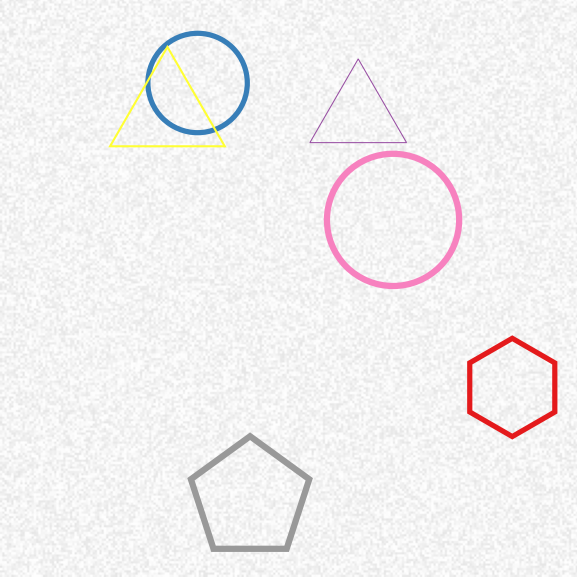[{"shape": "hexagon", "thickness": 2.5, "radius": 0.43, "center": [0.887, 0.328]}, {"shape": "circle", "thickness": 2.5, "radius": 0.43, "center": [0.342, 0.855]}, {"shape": "triangle", "thickness": 0.5, "radius": 0.48, "center": [0.62, 0.8]}, {"shape": "triangle", "thickness": 1, "radius": 0.57, "center": [0.29, 0.803]}, {"shape": "circle", "thickness": 3, "radius": 0.57, "center": [0.681, 0.618]}, {"shape": "pentagon", "thickness": 3, "radius": 0.54, "center": [0.433, 0.136]}]